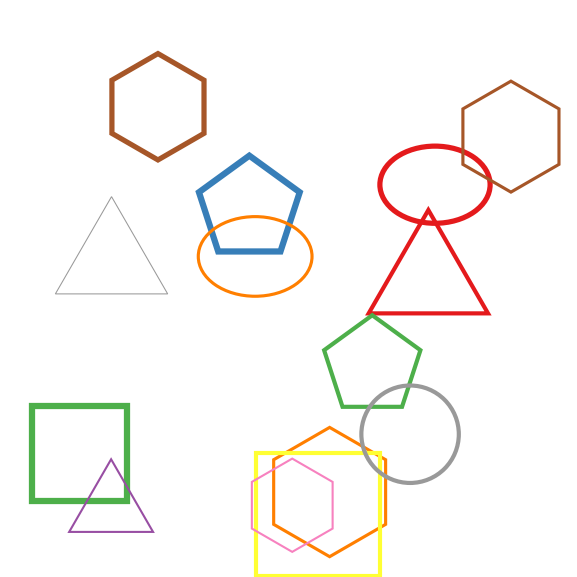[{"shape": "triangle", "thickness": 2, "radius": 0.6, "center": [0.742, 0.516]}, {"shape": "oval", "thickness": 2.5, "radius": 0.48, "center": [0.753, 0.679]}, {"shape": "pentagon", "thickness": 3, "radius": 0.46, "center": [0.432, 0.638]}, {"shape": "square", "thickness": 3, "radius": 0.41, "center": [0.138, 0.214]}, {"shape": "pentagon", "thickness": 2, "radius": 0.44, "center": [0.645, 0.366]}, {"shape": "triangle", "thickness": 1, "radius": 0.42, "center": [0.192, 0.12]}, {"shape": "oval", "thickness": 1.5, "radius": 0.49, "center": [0.442, 0.555]}, {"shape": "hexagon", "thickness": 1.5, "radius": 0.56, "center": [0.571, 0.147]}, {"shape": "square", "thickness": 2, "radius": 0.53, "center": [0.55, 0.108]}, {"shape": "hexagon", "thickness": 1.5, "radius": 0.48, "center": [0.885, 0.763]}, {"shape": "hexagon", "thickness": 2.5, "radius": 0.46, "center": [0.274, 0.814]}, {"shape": "hexagon", "thickness": 1, "radius": 0.4, "center": [0.506, 0.124]}, {"shape": "circle", "thickness": 2, "radius": 0.42, "center": [0.71, 0.247]}, {"shape": "triangle", "thickness": 0.5, "radius": 0.56, "center": [0.193, 0.546]}]